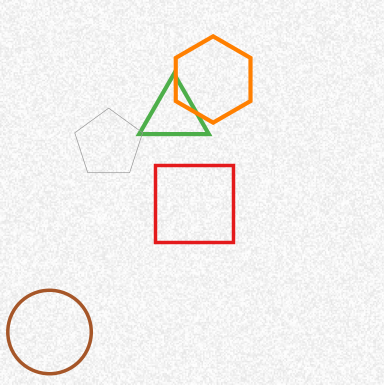[{"shape": "square", "thickness": 2.5, "radius": 0.5, "center": [0.504, 0.472]}, {"shape": "triangle", "thickness": 3, "radius": 0.52, "center": [0.452, 0.704]}, {"shape": "hexagon", "thickness": 3, "radius": 0.56, "center": [0.554, 0.794]}, {"shape": "circle", "thickness": 2.5, "radius": 0.54, "center": [0.129, 0.138]}, {"shape": "pentagon", "thickness": 0.5, "radius": 0.46, "center": [0.282, 0.626]}]